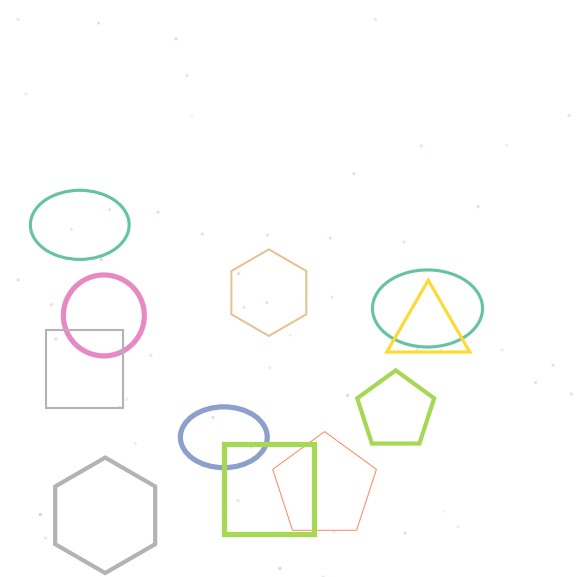[{"shape": "oval", "thickness": 1.5, "radius": 0.43, "center": [0.138, 0.61]}, {"shape": "oval", "thickness": 1.5, "radius": 0.48, "center": [0.74, 0.465]}, {"shape": "pentagon", "thickness": 0.5, "radius": 0.47, "center": [0.562, 0.157]}, {"shape": "oval", "thickness": 2.5, "radius": 0.38, "center": [0.388, 0.242]}, {"shape": "circle", "thickness": 2.5, "radius": 0.35, "center": [0.18, 0.453]}, {"shape": "square", "thickness": 2.5, "radius": 0.39, "center": [0.466, 0.153]}, {"shape": "pentagon", "thickness": 2, "radius": 0.35, "center": [0.685, 0.288]}, {"shape": "triangle", "thickness": 1.5, "radius": 0.41, "center": [0.742, 0.431]}, {"shape": "hexagon", "thickness": 1, "radius": 0.37, "center": [0.466, 0.492]}, {"shape": "hexagon", "thickness": 2, "radius": 0.5, "center": [0.182, 0.107]}, {"shape": "square", "thickness": 1, "radius": 0.33, "center": [0.146, 0.36]}]